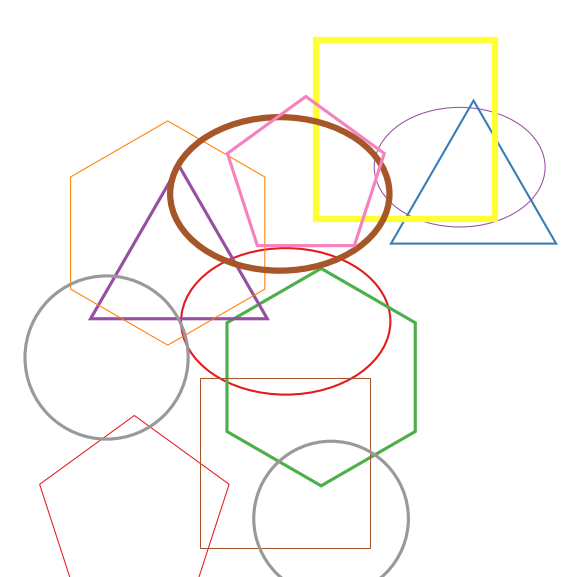[{"shape": "pentagon", "thickness": 0.5, "radius": 0.86, "center": [0.233, 0.107]}, {"shape": "oval", "thickness": 1, "radius": 0.91, "center": [0.495, 0.443]}, {"shape": "triangle", "thickness": 1, "radius": 0.83, "center": [0.82, 0.66]}, {"shape": "hexagon", "thickness": 1.5, "radius": 0.94, "center": [0.556, 0.346]}, {"shape": "triangle", "thickness": 1.5, "radius": 0.88, "center": [0.31, 0.536]}, {"shape": "oval", "thickness": 0.5, "radius": 0.74, "center": [0.796, 0.71]}, {"shape": "hexagon", "thickness": 0.5, "radius": 0.97, "center": [0.29, 0.596]}, {"shape": "square", "thickness": 3, "radius": 0.77, "center": [0.702, 0.774]}, {"shape": "oval", "thickness": 3, "radius": 0.95, "center": [0.485, 0.663]}, {"shape": "square", "thickness": 0.5, "radius": 0.74, "center": [0.494, 0.198]}, {"shape": "pentagon", "thickness": 1.5, "radius": 0.71, "center": [0.53, 0.689]}, {"shape": "circle", "thickness": 1.5, "radius": 0.67, "center": [0.573, 0.101]}, {"shape": "circle", "thickness": 1.5, "radius": 0.71, "center": [0.185, 0.38]}]